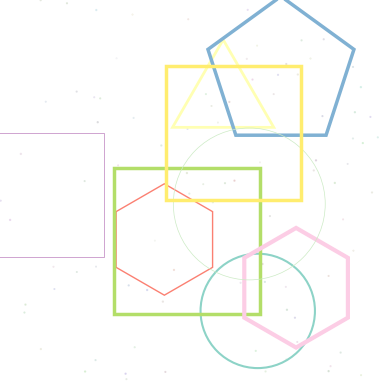[{"shape": "circle", "thickness": 1.5, "radius": 0.74, "center": [0.669, 0.192]}, {"shape": "triangle", "thickness": 2, "radius": 0.76, "center": [0.58, 0.745]}, {"shape": "hexagon", "thickness": 1, "radius": 0.72, "center": [0.427, 0.378]}, {"shape": "pentagon", "thickness": 2.5, "radius": 1.0, "center": [0.73, 0.81]}, {"shape": "square", "thickness": 2.5, "radius": 0.95, "center": [0.485, 0.374]}, {"shape": "hexagon", "thickness": 3, "radius": 0.78, "center": [0.769, 0.253]}, {"shape": "square", "thickness": 0.5, "radius": 0.81, "center": [0.108, 0.493]}, {"shape": "circle", "thickness": 0.5, "radius": 0.99, "center": [0.647, 0.47]}, {"shape": "square", "thickness": 2.5, "radius": 0.87, "center": [0.606, 0.655]}]